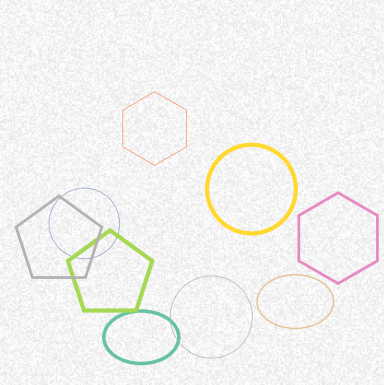[{"shape": "oval", "thickness": 2.5, "radius": 0.49, "center": [0.367, 0.124]}, {"shape": "hexagon", "thickness": 0.5, "radius": 0.48, "center": [0.402, 0.666]}, {"shape": "circle", "thickness": 0.5, "radius": 0.46, "center": [0.219, 0.42]}, {"shape": "hexagon", "thickness": 2, "radius": 0.59, "center": [0.878, 0.381]}, {"shape": "pentagon", "thickness": 3, "radius": 0.58, "center": [0.286, 0.287]}, {"shape": "circle", "thickness": 3, "radius": 0.58, "center": [0.653, 0.509]}, {"shape": "oval", "thickness": 1, "radius": 0.5, "center": [0.767, 0.217]}, {"shape": "pentagon", "thickness": 2, "radius": 0.59, "center": [0.153, 0.374]}, {"shape": "circle", "thickness": 0.5, "radius": 0.53, "center": [0.549, 0.177]}]